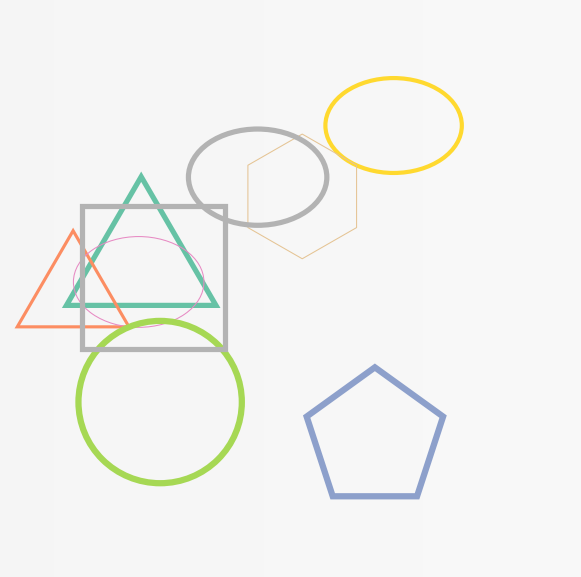[{"shape": "triangle", "thickness": 2.5, "radius": 0.74, "center": [0.243, 0.545]}, {"shape": "triangle", "thickness": 1.5, "radius": 0.55, "center": [0.126, 0.489]}, {"shape": "pentagon", "thickness": 3, "radius": 0.62, "center": [0.645, 0.24]}, {"shape": "oval", "thickness": 0.5, "radius": 0.56, "center": [0.239, 0.511]}, {"shape": "circle", "thickness": 3, "radius": 0.7, "center": [0.276, 0.303]}, {"shape": "oval", "thickness": 2, "radius": 0.59, "center": [0.677, 0.782]}, {"shape": "hexagon", "thickness": 0.5, "radius": 0.54, "center": [0.52, 0.659]}, {"shape": "oval", "thickness": 2.5, "radius": 0.6, "center": [0.443, 0.692]}, {"shape": "square", "thickness": 2.5, "radius": 0.62, "center": [0.264, 0.519]}]